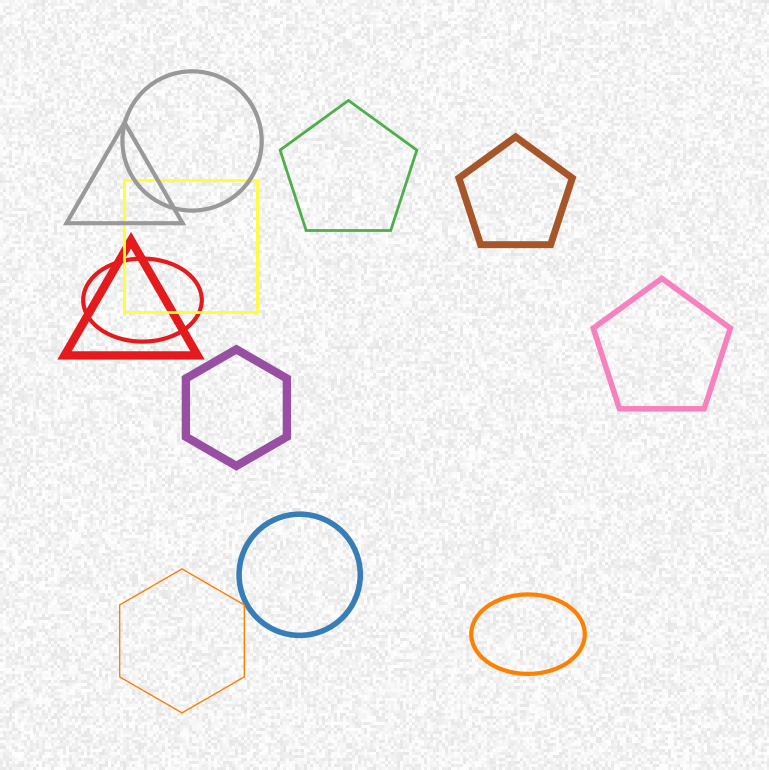[{"shape": "oval", "thickness": 1.5, "radius": 0.39, "center": [0.185, 0.61]}, {"shape": "triangle", "thickness": 3, "radius": 0.5, "center": [0.17, 0.588]}, {"shape": "circle", "thickness": 2, "radius": 0.39, "center": [0.389, 0.254]}, {"shape": "pentagon", "thickness": 1, "radius": 0.47, "center": [0.453, 0.776]}, {"shape": "hexagon", "thickness": 3, "radius": 0.38, "center": [0.307, 0.471]}, {"shape": "oval", "thickness": 1.5, "radius": 0.37, "center": [0.686, 0.176]}, {"shape": "hexagon", "thickness": 0.5, "radius": 0.47, "center": [0.236, 0.168]}, {"shape": "square", "thickness": 1, "radius": 0.43, "center": [0.247, 0.68]}, {"shape": "pentagon", "thickness": 2.5, "radius": 0.39, "center": [0.67, 0.745]}, {"shape": "pentagon", "thickness": 2, "radius": 0.47, "center": [0.86, 0.545]}, {"shape": "circle", "thickness": 1.5, "radius": 0.45, "center": [0.249, 0.817]}, {"shape": "triangle", "thickness": 1.5, "radius": 0.44, "center": [0.162, 0.754]}]